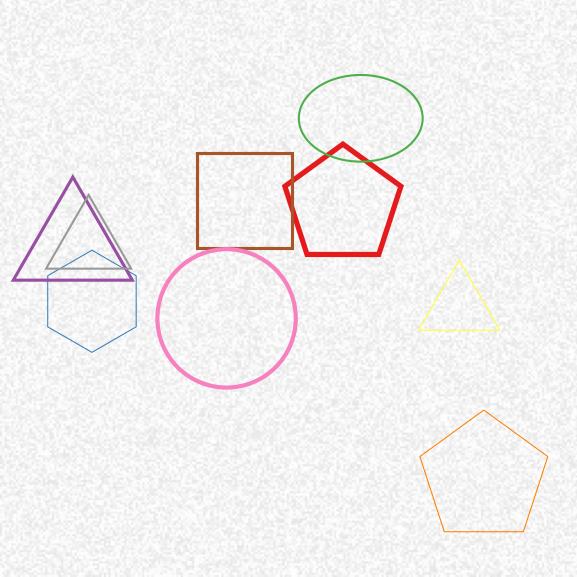[{"shape": "pentagon", "thickness": 2.5, "radius": 0.53, "center": [0.594, 0.644]}, {"shape": "hexagon", "thickness": 0.5, "radius": 0.44, "center": [0.159, 0.477]}, {"shape": "oval", "thickness": 1, "radius": 0.54, "center": [0.625, 0.794]}, {"shape": "triangle", "thickness": 1.5, "radius": 0.6, "center": [0.126, 0.574]}, {"shape": "pentagon", "thickness": 0.5, "radius": 0.58, "center": [0.838, 0.173]}, {"shape": "triangle", "thickness": 0.5, "radius": 0.41, "center": [0.795, 0.468]}, {"shape": "square", "thickness": 1.5, "radius": 0.41, "center": [0.424, 0.652]}, {"shape": "circle", "thickness": 2, "radius": 0.6, "center": [0.392, 0.448]}, {"shape": "triangle", "thickness": 1, "radius": 0.43, "center": [0.153, 0.576]}]